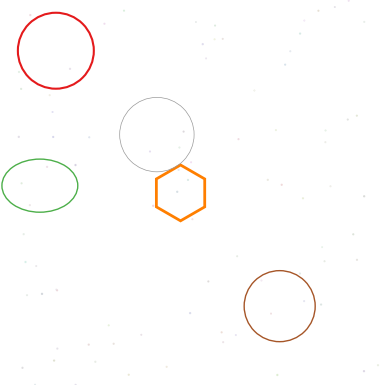[{"shape": "circle", "thickness": 1.5, "radius": 0.49, "center": [0.145, 0.868]}, {"shape": "oval", "thickness": 1, "radius": 0.49, "center": [0.104, 0.518]}, {"shape": "hexagon", "thickness": 2, "radius": 0.36, "center": [0.469, 0.499]}, {"shape": "circle", "thickness": 1, "radius": 0.46, "center": [0.726, 0.205]}, {"shape": "circle", "thickness": 0.5, "radius": 0.48, "center": [0.408, 0.65]}]